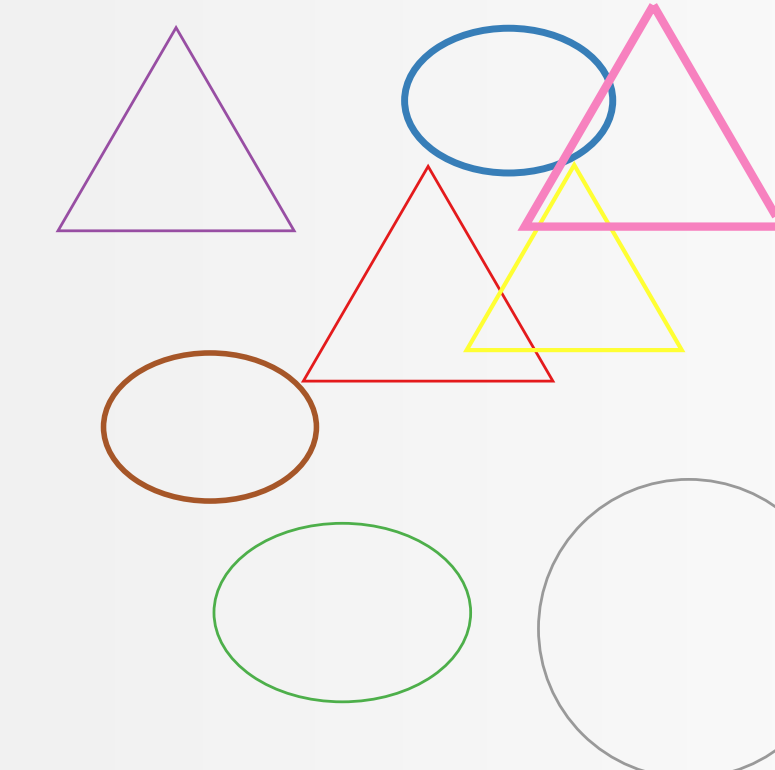[{"shape": "triangle", "thickness": 1, "radius": 0.93, "center": [0.552, 0.598]}, {"shape": "oval", "thickness": 2.5, "radius": 0.67, "center": [0.656, 0.869]}, {"shape": "oval", "thickness": 1, "radius": 0.83, "center": [0.442, 0.204]}, {"shape": "triangle", "thickness": 1, "radius": 0.88, "center": [0.227, 0.788]}, {"shape": "triangle", "thickness": 1.5, "radius": 0.8, "center": [0.741, 0.625]}, {"shape": "oval", "thickness": 2, "radius": 0.69, "center": [0.271, 0.445]}, {"shape": "triangle", "thickness": 3, "radius": 0.96, "center": [0.843, 0.802]}, {"shape": "circle", "thickness": 1, "radius": 0.97, "center": [0.889, 0.184]}]